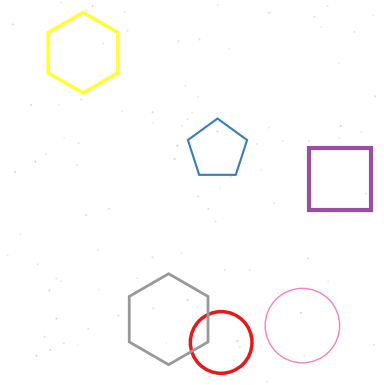[{"shape": "circle", "thickness": 2.5, "radius": 0.4, "center": [0.574, 0.111]}, {"shape": "pentagon", "thickness": 1.5, "radius": 0.4, "center": [0.565, 0.611]}, {"shape": "square", "thickness": 3, "radius": 0.4, "center": [0.883, 0.535]}, {"shape": "hexagon", "thickness": 2.5, "radius": 0.52, "center": [0.216, 0.863]}, {"shape": "circle", "thickness": 1, "radius": 0.48, "center": [0.785, 0.154]}, {"shape": "hexagon", "thickness": 2, "radius": 0.59, "center": [0.438, 0.171]}]